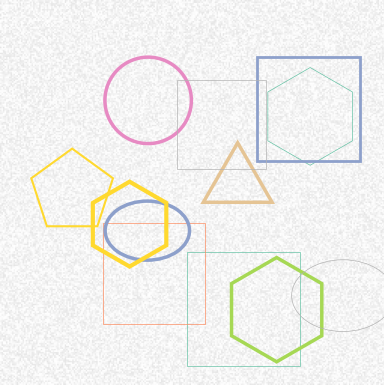[{"shape": "square", "thickness": 0.5, "radius": 0.74, "center": [0.632, 0.197]}, {"shape": "hexagon", "thickness": 0.5, "radius": 0.63, "center": [0.806, 0.698]}, {"shape": "square", "thickness": 0.5, "radius": 0.66, "center": [0.4, 0.289]}, {"shape": "oval", "thickness": 2.5, "radius": 0.55, "center": [0.383, 0.401]}, {"shape": "square", "thickness": 2, "radius": 0.67, "center": [0.801, 0.717]}, {"shape": "circle", "thickness": 2.5, "radius": 0.56, "center": [0.385, 0.739]}, {"shape": "hexagon", "thickness": 2.5, "radius": 0.68, "center": [0.719, 0.196]}, {"shape": "hexagon", "thickness": 3, "radius": 0.55, "center": [0.337, 0.418]}, {"shape": "pentagon", "thickness": 1.5, "radius": 0.56, "center": [0.187, 0.503]}, {"shape": "triangle", "thickness": 2.5, "radius": 0.52, "center": [0.617, 0.526]}, {"shape": "oval", "thickness": 0.5, "radius": 0.67, "center": [0.891, 0.232]}, {"shape": "square", "thickness": 0.5, "radius": 0.58, "center": [0.575, 0.677]}]